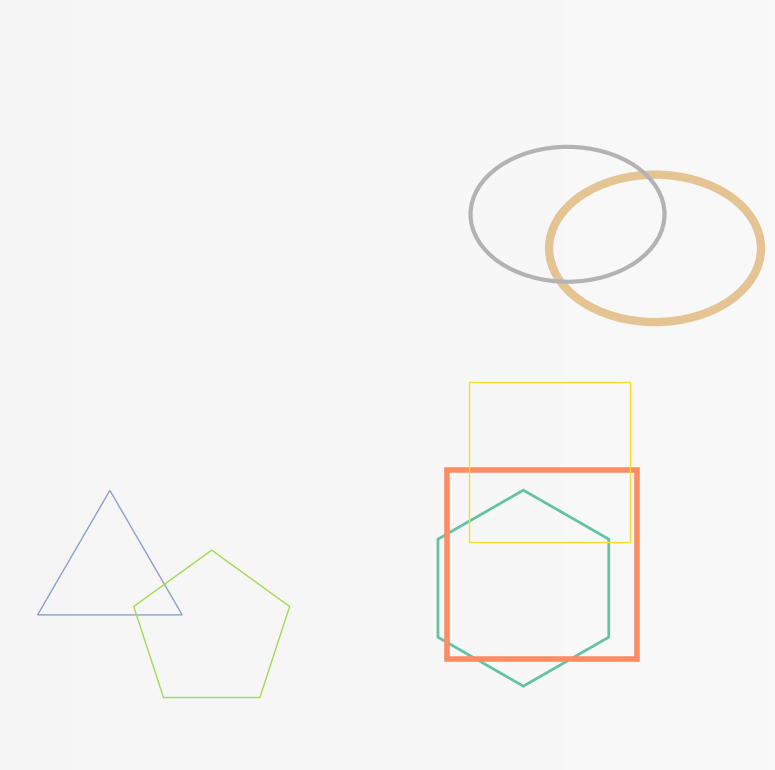[{"shape": "hexagon", "thickness": 1, "radius": 0.64, "center": [0.675, 0.236]}, {"shape": "square", "thickness": 2, "radius": 0.61, "center": [0.699, 0.267]}, {"shape": "triangle", "thickness": 0.5, "radius": 0.54, "center": [0.142, 0.255]}, {"shape": "pentagon", "thickness": 0.5, "radius": 0.53, "center": [0.273, 0.18]}, {"shape": "square", "thickness": 0.5, "radius": 0.52, "center": [0.709, 0.4]}, {"shape": "oval", "thickness": 3, "radius": 0.68, "center": [0.845, 0.677]}, {"shape": "oval", "thickness": 1.5, "radius": 0.63, "center": [0.732, 0.722]}]